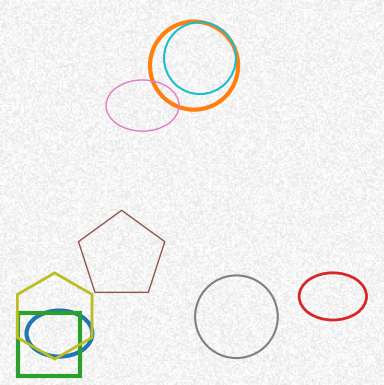[{"shape": "oval", "thickness": 3, "radius": 0.43, "center": [0.154, 0.134]}, {"shape": "circle", "thickness": 3, "radius": 0.57, "center": [0.504, 0.83]}, {"shape": "square", "thickness": 3, "radius": 0.4, "center": [0.127, 0.105]}, {"shape": "oval", "thickness": 2, "radius": 0.44, "center": [0.864, 0.23]}, {"shape": "pentagon", "thickness": 1, "radius": 0.59, "center": [0.316, 0.336]}, {"shape": "oval", "thickness": 1, "radius": 0.47, "center": [0.37, 0.726]}, {"shape": "circle", "thickness": 1.5, "radius": 0.54, "center": [0.614, 0.177]}, {"shape": "hexagon", "thickness": 2, "radius": 0.56, "center": [0.142, 0.179]}, {"shape": "circle", "thickness": 1.5, "radius": 0.47, "center": [0.519, 0.849]}]